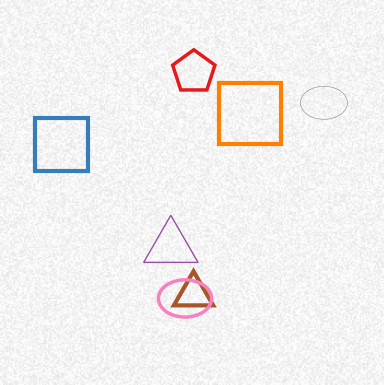[{"shape": "pentagon", "thickness": 2.5, "radius": 0.29, "center": [0.503, 0.813]}, {"shape": "square", "thickness": 3, "radius": 0.34, "center": [0.159, 0.624]}, {"shape": "triangle", "thickness": 1, "radius": 0.41, "center": [0.444, 0.359]}, {"shape": "square", "thickness": 3, "radius": 0.4, "center": [0.65, 0.705]}, {"shape": "triangle", "thickness": 3, "radius": 0.29, "center": [0.503, 0.236]}, {"shape": "oval", "thickness": 2.5, "radius": 0.35, "center": [0.481, 0.225]}, {"shape": "oval", "thickness": 0.5, "radius": 0.31, "center": [0.841, 0.733]}]